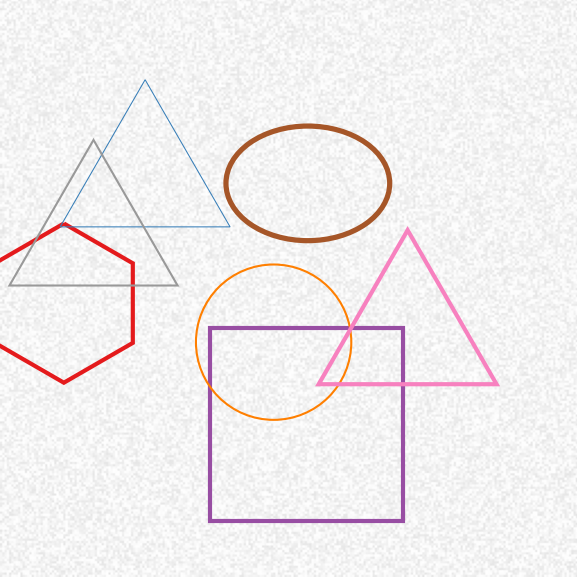[{"shape": "hexagon", "thickness": 2, "radius": 0.69, "center": [0.111, 0.474]}, {"shape": "triangle", "thickness": 0.5, "radius": 0.85, "center": [0.251, 0.691]}, {"shape": "square", "thickness": 2, "radius": 0.83, "center": [0.53, 0.264]}, {"shape": "circle", "thickness": 1, "radius": 0.67, "center": [0.474, 0.407]}, {"shape": "oval", "thickness": 2.5, "radius": 0.71, "center": [0.533, 0.682]}, {"shape": "triangle", "thickness": 2, "radius": 0.89, "center": [0.706, 0.423]}, {"shape": "triangle", "thickness": 1, "radius": 0.84, "center": [0.162, 0.589]}]